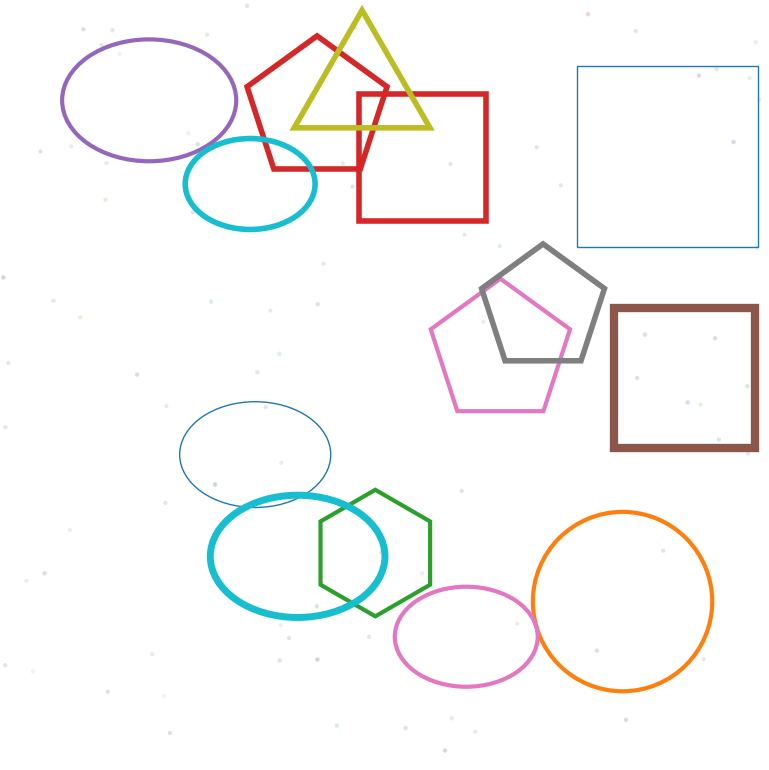[{"shape": "square", "thickness": 0.5, "radius": 0.59, "center": [0.867, 0.797]}, {"shape": "oval", "thickness": 0.5, "radius": 0.49, "center": [0.331, 0.41]}, {"shape": "circle", "thickness": 1.5, "radius": 0.58, "center": [0.808, 0.219]}, {"shape": "hexagon", "thickness": 1.5, "radius": 0.41, "center": [0.487, 0.282]}, {"shape": "pentagon", "thickness": 2, "radius": 0.48, "center": [0.412, 0.858]}, {"shape": "square", "thickness": 2, "radius": 0.41, "center": [0.549, 0.796]}, {"shape": "oval", "thickness": 1.5, "radius": 0.57, "center": [0.194, 0.87]}, {"shape": "square", "thickness": 3, "radius": 0.45, "center": [0.889, 0.509]}, {"shape": "oval", "thickness": 1.5, "radius": 0.46, "center": [0.606, 0.173]}, {"shape": "pentagon", "thickness": 1.5, "radius": 0.48, "center": [0.65, 0.543]}, {"shape": "pentagon", "thickness": 2, "radius": 0.42, "center": [0.705, 0.599]}, {"shape": "triangle", "thickness": 2, "radius": 0.51, "center": [0.47, 0.885]}, {"shape": "oval", "thickness": 2, "radius": 0.42, "center": [0.325, 0.761]}, {"shape": "oval", "thickness": 2.5, "radius": 0.57, "center": [0.387, 0.277]}]